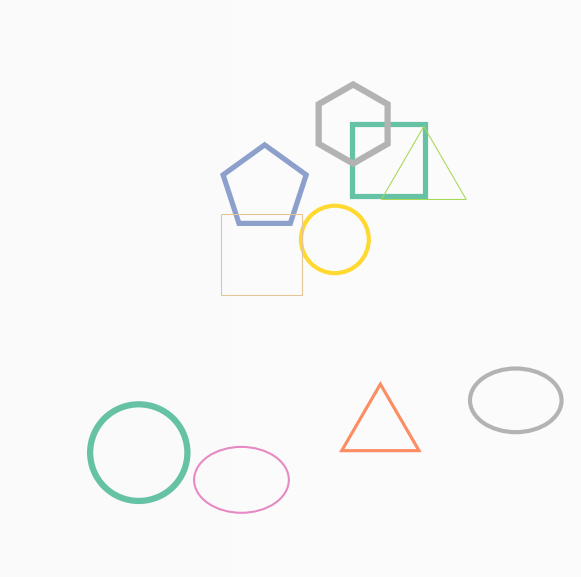[{"shape": "square", "thickness": 2.5, "radius": 0.31, "center": [0.668, 0.722]}, {"shape": "circle", "thickness": 3, "radius": 0.42, "center": [0.239, 0.215]}, {"shape": "triangle", "thickness": 1.5, "radius": 0.38, "center": [0.654, 0.257]}, {"shape": "pentagon", "thickness": 2.5, "radius": 0.38, "center": [0.455, 0.673]}, {"shape": "oval", "thickness": 1, "radius": 0.41, "center": [0.415, 0.168]}, {"shape": "triangle", "thickness": 0.5, "radius": 0.42, "center": [0.729, 0.696]}, {"shape": "circle", "thickness": 2, "radius": 0.29, "center": [0.576, 0.585]}, {"shape": "square", "thickness": 0.5, "radius": 0.35, "center": [0.45, 0.558]}, {"shape": "hexagon", "thickness": 3, "radius": 0.34, "center": [0.608, 0.784]}, {"shape": "oval", "thickness": 2, "radius": 0.39, "center": [0.887, 0.306]}]